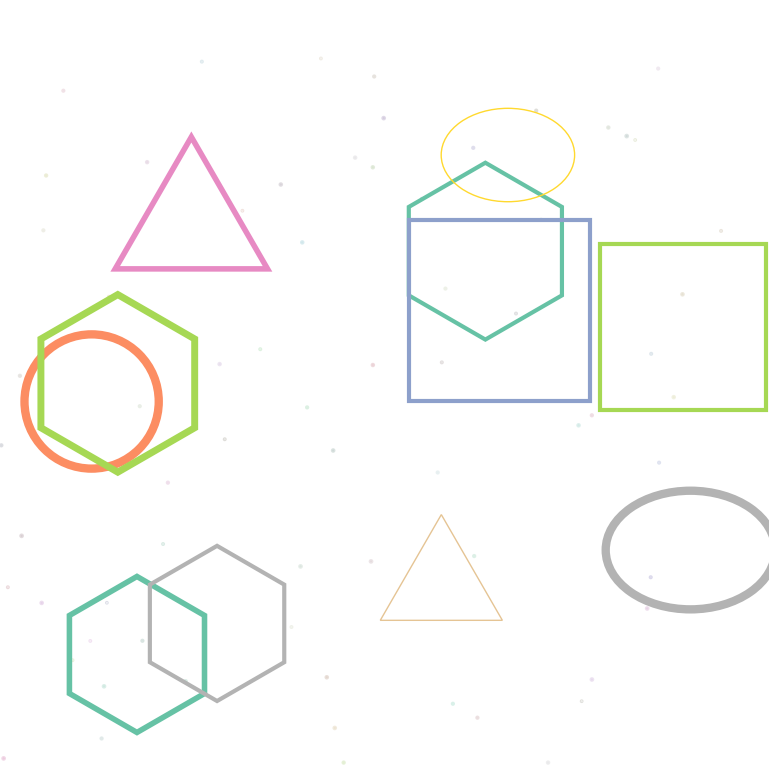[{"shape": "hexagon", "thickness": 2, "radius": 0.51, "center": [0.178, 0.15]}, {"shape": "hexagon", "thickness": 1.5, "radius": 0.57, "center": [0.63, 0.674]}, {"shape": "circle", "thickness": 3, "radius": 0.44, "center": [0.119, 0.479]}, {"shape": "square", "thickness": 1.5, "radius": 0.59, "center": [0.649, 0.597]}, {"shape": "triangle", "thickness": 2, "radius": 0.57, "center": [0.249, 0.708]}, {"shape": "square", "thickness": 1.5, "radius": 0.54, "center": [0.887, 0.576]}, {"shape": "hexagon", "thickness": 2.5, "radius": 0.58, "center": [0.153, 0.502]}, {"shape": "oval", "thickness": 0.5, "radius": 0.43, "center": [0.66, 0.799]}, {"shape": "triangle", "thickness": 0.5, "radius": 0.46, "center": [0.573, 0.24]}, {"shape": "hexagon", "thickness": 1.5, "radius": 0.5, "center": [0.282, 0.19]}, {"shape": "oval", "thickness": 3, "radius": 0.55, "center": [0.897, 0.286]}]